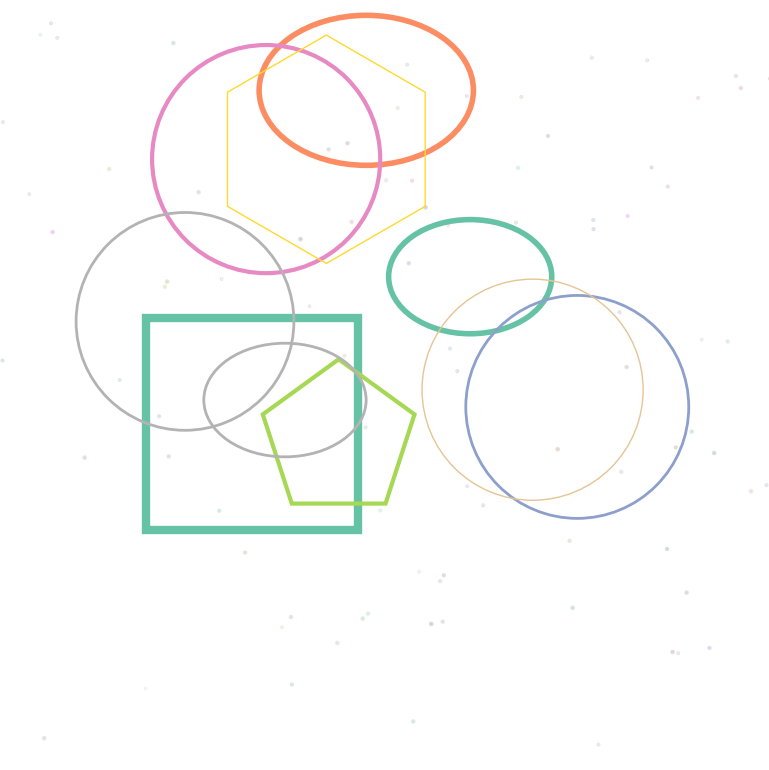[{"shape": "oval", "thickness": 2, "radius": 0.53, "center": [0.611, 0.641]}, {"shape": "square", "thickness": 3, "radius": 0.69, "center": [0.328, 0.449]}, {"shape": "oval", "thickness": 2, "radius": 0.7, "center": [0.476, 0.883]}, {"shape": "circle", "thickness": 1, "radius": 0.72, "center": [0.75, 0.472]}, {"shape": "circle", "thickness": 1.5, "radius": 0.74, "center": [0.346, 0.793]}, {"shape": "pentagon", "thickness": 1.5, "radius": 0.52, "center": [0.44, 0.43]}, {"shape": "hexagon", "thickness": 0.5, "radius": 0.74, "center": [0.424, 0.806]}, {"shape": "circle", "thickness": 0.5, "radius": 0.72, "center": [0.692, 0.494]}, {"shape": "oval", "thickness": 1, "radius": 0.53, "center": [0.37, 0.48]}, {"shape": "circle", "thickness": 1, "radius": 0.71, "center": [0.24, 0.583]}]